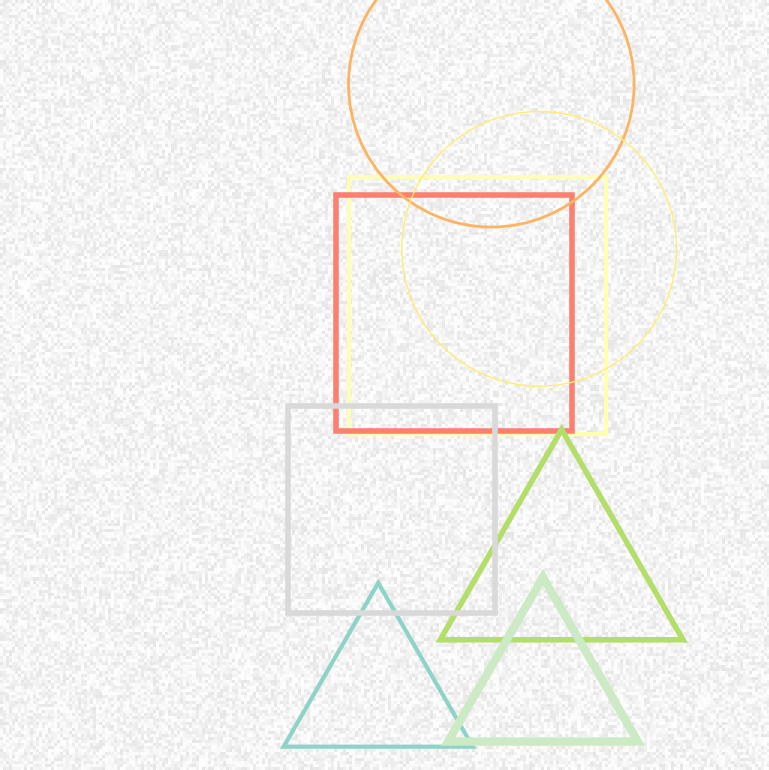[{"shape": "triangle", "thickness": 1.5, "radius": 0.71, "center": [0.491, 0.101]}, {"shape": "square", "thickness": 1.5, "radius": 0.84, "center": [0.62, 0.603]}, {"shape": "square", "thickness": 2, "radius": 0.77, "center": [0.59, 0.593]}, {"shape": "circle", "thickness": 1, "radius": 0.93, "center": [0.638, 0.891]}, {"shape": "triangle", "thickness": 2, "radius": 0.91, "center": [0.729, 0.26]}, {"shape": "square", "thickness": 2, "radius": 0.67, "center": [0.508, 0.338]}, {"shape": "triangle", "thickness": 3, "radius": 0.71, "center": [0.705, 0.108]}, {"shape": "circle", "thickness": 0.5, "radius": 0.89, "center": [0.7, 0.677]}]